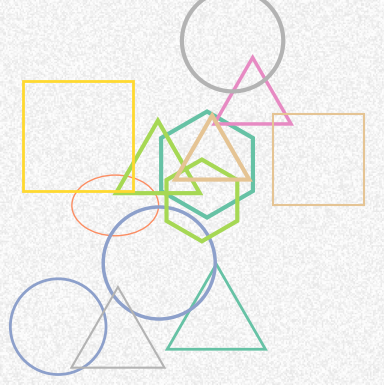[{"shape": "triangle", "thickness": 2, "radius": 0.74, "center": [0.562, 0.167]}, {"shape": "hexagon", "thickness": 3, "radius": 0.69, "center": [0.538, 0.573]}, {"shape": "oval", "thickness": 1, "radius": 0.56, "center": [0.299, 0.466]}, {"shape": "circle", "thickness": 2, "radius": 0.62, "center": [0.151, 0.152]}, {"shape": "circle", "thickness": 2.5, "radius": 0.73, "center": [0.414, 0.317]}, {"shape": "triangle", "thickness": 2.5, "radius": 0.58, "center": [0.656, 0.736]}, {"shape": "hexagon", "thickness": 3, "radius": 0.53, "center": [0.524, 0.479]}, {"shape": "triangle", "thickness": 3, "radius": 0.63, "center": [0.41, 0.561]}, {"shape": "square", "thickness": 2, "radius": 0.72, "center": [0.203, 0.647]}, {"shape": "triangle", "thickness": 3, "radius": 0.56, "center": [0.551, 0.589]}, {"shape": "square", "thickness": 1.5, "radius": 0.59, "center": [0.828, 0.585]}, {"shape": "triangle", "thickness": 1.5, "radius": 0.7, "center": [0.306, 0.115]}, {"shape": "circle", "thickness": 3, "radius": 0.66, "center": [0.604, 0.894]}]